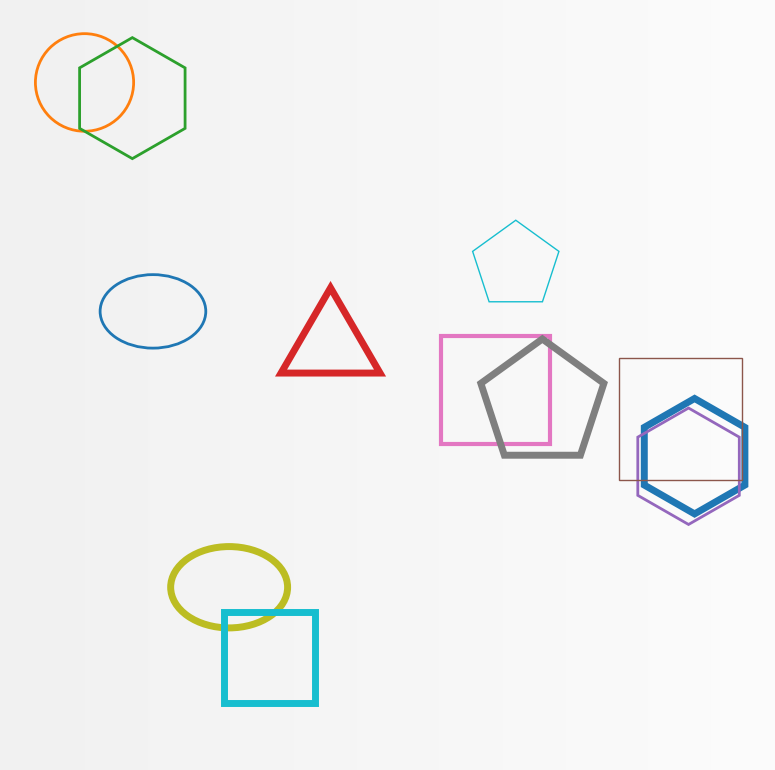[{"shape": "hexagon", "thickness": 2.5, "radius": 0.37, "center": [0.896, 0.408]}, {"shape": "oval", "thickness": 1, "radius": 0.34, "center": [0.197, 0.596]}, {"shape": "circle", "thickness": 1, "radius": 0.32, "center": [0.109, 0.893]}, {"shape": "hexagon", "thickness": 1, "radius": 0.39, "center": [0.171, 0.873]}, {"shape": "triangle", "thickness": 2.5, "radius": 0.37, "center": [0.427, 0.552]}, {"shape": "hexagon", "thickness": 1, "radius": 0.38, "center": [0.888, 0.394]}, {"shape": "square", "thickness": 0.5, "radius": 0.4, "center": [0.878, 0.456]}, {"shape": "square", "thickness": 1.5, "radius": 0.35, "center": [0.64, 0.493]}, {"shape": "pentagon", "thickness": 2.5, "radius": 0.42, "center": [0.7, 0.476]}, {"shape": "oval", "thickness": 2.5, "radius": 0.38, "center": [0.296, 0.237]}, {"shape": "square", "thickness": 2.5, "radius": 0.29, "center": [0.348, 0.146]}, {"shape": "pentagon", "thickness": 0.5, "radius": 0.29, "center": [0.666, 0.655]}]